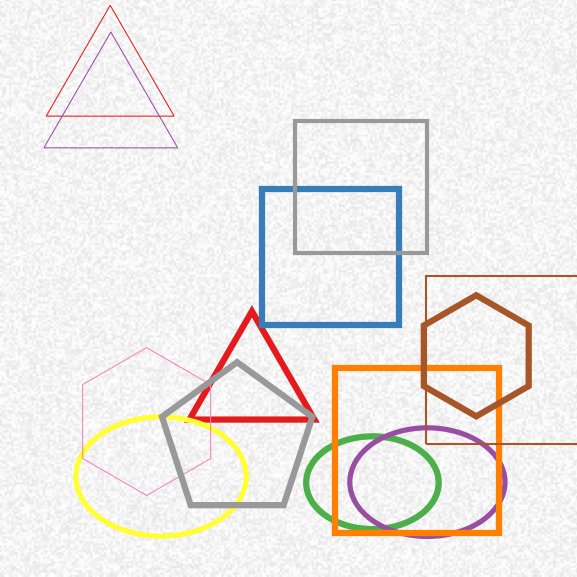[{"shape": "triangle", "thickness": 3, "radius": 0.62, "center": [0.436, 0.335]}, {"shape": "triangle", "thickness": 0.5, "radius": 0.64, "center": [0.191, 0.862]}, {"shape": "square", "thickness": 3, "radius": 0.59, "center": [0.572, 0.554]}, {"shape": "oval", "thickness": 3, "radius": 0.57, "center": [0.645, 0.163]}, {"shape": "oval", "thickness": 2.5, "radius": 0.67, "center": [0.74, 0.164]}, {"shape": "triangle", "thickness": 0.5, "radius": 0.67, "center": [0.192, 0.81]}, {"shape": "square", "thickness": 3, "radius": 0.71, "center": [0.722, 0.219]}, {"shape": "oval", "thickness": 2.5, "radius": 0.74, "center": [0.279, 0.174]}, {"shape": "square", "thickness": 1, "radius": 0.73, "center": [0.883, 0.376]}, {"shape": "hexagon", "thickness": 3, "radius": 0.52, "center": [0.825, 0.383]}, {"shape": "hexagon", "thickness": 0.5, "radius": 0.64, "center": [0.254, 0.269]}, {"shape": "pentagon", "thickness": 3, "radius": 0.68, "center": [0.411, 0.235]}, {"shape": "square", "thickness": 2, "radius": 0.57, "center": [0.625, 0.675]}]